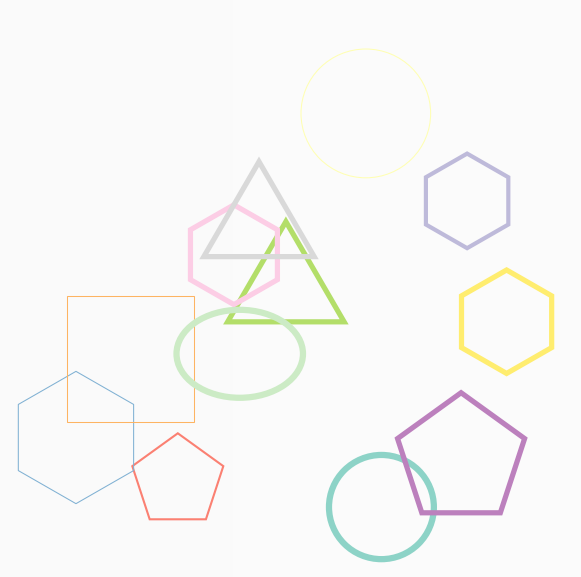[{"shape": "circle", "thickness": 3, "radius": 0.45, "center": [0.656, 0.121]}, {"shape": "circle", "thickness": 0.5, "radius": 0.56, "center": [0.629, 0.803]}, {"shape": "hexagon", "thickness": 2, "radius": 0.41, "center": [0.804, 0.651]}, {"shape": "pentagon", "thickness": 1, "radius": 0.41, "center": [0.306, 0.167]}, {"shape": "hexagon", "thickness": 0.5, "radius": 0.57, "center": [0.131, 0.242]}, {"shape": "square", "thickness": 0.5, "radius": 0.55, "center": [0.224, 0.377]}, {"shape": "triangle", "thickness": 2.5, "radius": 0.58, "center": [0.492, 0.5]}, {"shape": "hexagon", "thickness": 2.5, "radius": 0.43, "center": [0.402, 0.558]}, {"shape": "triangle", "thickness": 2.5, "radius": 0.55, "center": [0.446, 0.61]}, {"shape": "pentagon", "thickness": 2.5, "radius": 0.57, "center": [0.793, 0.204]}, {"shape": "oval", "thickness": 3, "radius": 0.54, "center": [0.412, 0.386]}, {"shape": "hexagon", "thickness": 2.5, "radius": 0.45, "center": [0.872, 0.442]}]